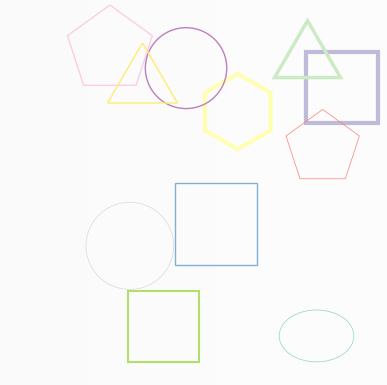[{"shape": "oval", "thickness": 0.5, "radius": 0.48, "center": [0.817, 0.127]}, {"shape": "hexagon", "thickness": 3, "radius": 0.49, "center": [0.613, 0.71]}, {"shape": "square", "thickness": 3, "radius": 0.46, "center": [0.883, 0.773]}, {"shape": "pentagon", "thickness": 0.5, "radius": 0.5, "center": [0.833, 0.616]}, {"shape": "square", "thickness": 1, "radius": 0.53, "center": [0.557, 0.418]}, {"shape": "square", "thickness": 1.5, "radius": 0.46, "center": [0.422, 0.151]}, {"shape": "pentagon", "thickness": 1, "radius": 0.58, "center": [0.284, 0.872]}, {"shape": "circle", "thickness": 0.5, "radius": 0.57, "center": [0.335, 0.361]}, {"shape": "circle", "thickness": 1, "radius": 0.53, "center": [0.48, 0.823]}, {"shape": "triangle", "thickness": 2.5, "radius": 0.49, "center": [0.794, 0.848]}, {"shape": "triangle", "thickness": 1, "radius": 0.52, "center": [0.368, 0.784]}]